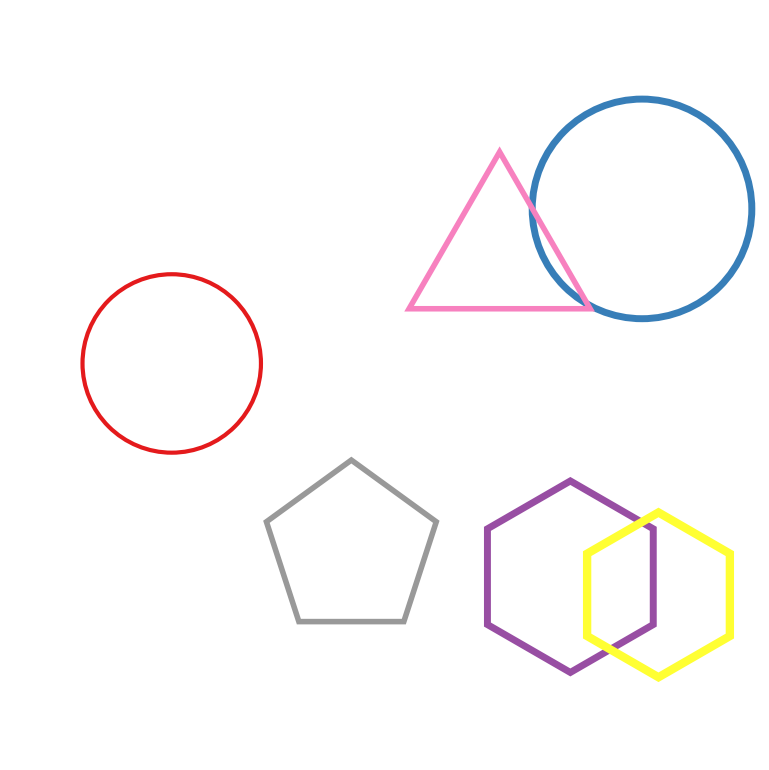[{"shape": "circle", "thickness": 1.5, "radius": 0.58, "center": [0.223, 0.528]}, {"shape": "circle", "thickness": 2.5, "radius": 0.71, "center": [0.834, 0.729]}, {"shape": "hexagon", "thickness": 2.5, "radius": 0.62, "center": [0.741, 0.251]}, {"shape": "hexagon", "thickness": 3, "radius": 0.54, "center": [0.855, 0.227]}, {"shape": "triangle", "thickness": 2, "radius": 0.68, "center": [0.649, 0.667]}, {"shape": "pentagon", "thickness": 2, "radius": 0.58, "center": [0.456, 0.287]}]